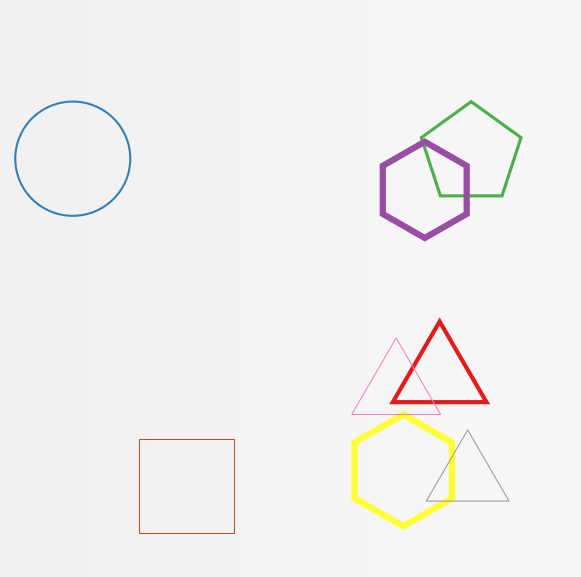[{"shape": "triangle", "thickness": 2, "radius": 0.47, "center": [0.756, 0.349]}, {"shape": "circle", "thickness": 1, "radius": 0.49, "center": [0.125, 0.724]}, {"shape": "pentagon", "thickness": 1.5, "radius": 0.45, "center": [0.811, 0.733]}, {"shape": "hexagon", "thickness": 3, "radius": 0.42, "center": [0.731, 0.67]}, {"shape": "hexagon", "thickness": 3, "radius": 0.48, "center": [0.694, 0.185]}, {"shape": "square", "thickness": 0.5, "radius": 0.41, "center": [0.321, 0.157]}, {"shape": "triangle", "thickness": 0.5, "radius": 0.44, "center": [0.682, 0.326]}, {"shape": "triangle", "thickness": 0.5, "radius": 0.41, "center": [0.805, 0.173]}]